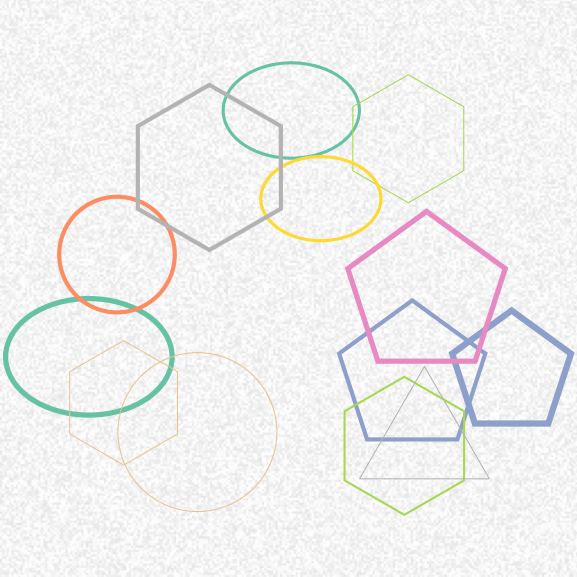[{"shape": "oval", "thickness": 2.5, "radius": 0.72, "center": [0.154, 0.381]}, {"shape": "oval", "thickness": 1.5, "radius": 0.59, "center": [0.504, 0.808]}, {"shape": "circle", "thickness": 2, "radius": 0.5, "center": [0.203, 0.558]}, {"shape": "pentagon", "thickness": 3, "radius": 0.54, "center": [0.886, 0.353]}, {"shape": "pentagon", "thickness": 2, "radius": 0.67, "center": [0.714, 0.346]}, {"shape": "pentagon", "thickness": 2.5, "radius": 0.72, "center": [0.739, 0.49]}, {"shape": "hexagon", "thickness": 0.5, "radius": 0.55, "center": [0.707, 0.759]}, {"shape": "hexagon", "thickness": 1, "radius": 0.6, "center": [0.7, 0.227]}, {"shape": "oval", "thickness": 1.5, "radius": 0.52, "center": [0.556, 0.655]}, {"shape": "circle", "thickness": 0.5, "radius": 0.69, "center": [0.342, 0.251]}, {"shape": "hexagon", "thickness": 0.5, "radius": 0.54, "center": [0.214, 0.302]}, {"shape": "triangle", "thickness": 0.5, "radius": 0.65, "center": [0.735, 0.235]}, {"shape": "hexagon", "thickness": 2, "radius": 0.71, "center": [0.362, 0.709]}]